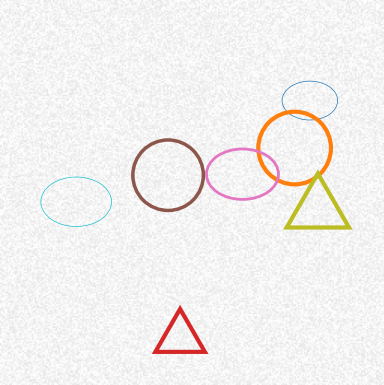[{"shape": "oval", "thickness": 0.5, "radius": 0.36, "center": [0.805, 0.739]}, {"shape": "circle", "thickness": 3, "radius": 0.47, "center": [0.765, 0.615]}, {"shape": "triangle", "thickness": 3, "radius": 0.37, "center": [0.468, 0.123]}, {"shape": "circle", "thickness": 2.5, "radius": 0.46, "center": [0.437, 0.545]}, {"shape": "oval", "thickness": 2, "radius": 0.47, "center": [0.63, 0.548]}, {"shape": "triangle", "thickness": 3, "radius": 0.47, "center": [0.826, 0.456]}, {"shape": "oval", "thickness": 0.5, "radius": 0.46, "center": [0.198, 0.476]}]